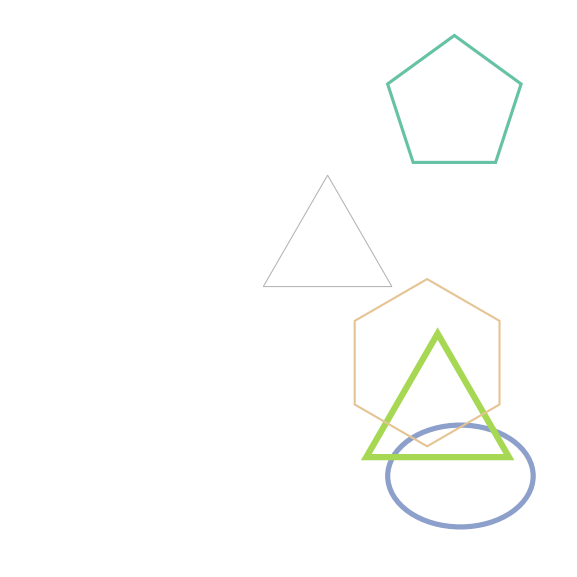[{"shape": "pentagon", "thickness": 1.5, "radius": 0.61, "center": [0.787, 0.816]}, {"shape": "oval", "thickness": 2.5, "radius": 0.63, "center": [0.797, 0.175]}, {"shape": "triangle", "thickness": 3, "radius": 0.71, "center": [0.758, 0.279]}, {"shape": "hexagon", "thickness": 1, "radius": 0.72, "center": [0.74, 0.371]}, {"shape": "triangle", "thickness": 0.5, "radius": 0.64, "center": [0.567, 0.567]}]